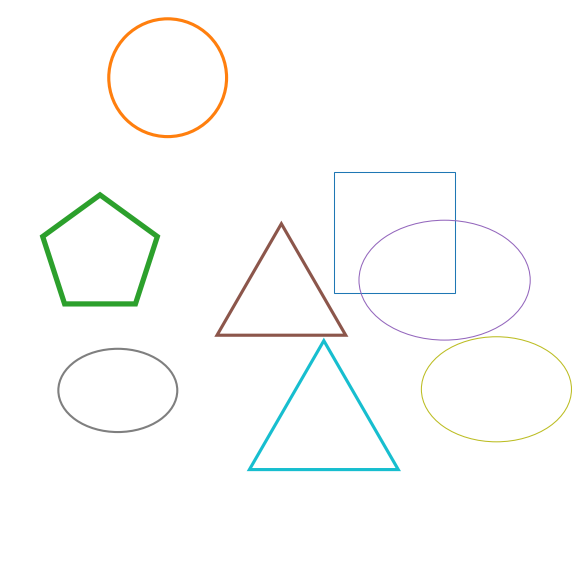[{"shape": "square", "thickness": 0.5, "radius": 0.52, "center": [0.683, 0.596]}, {"shape": "circle", "thickness": 1.5, "radius": 0.51, "center": [0.29, 0.865]}, {"shape": "pentagon", "thickness": 2.5, "radius": 0.52, "center": [0.173, 0.557]}, {"shape": "oval", "thickness": 0.5, "radius": 0.74, "center": [0.77, 0.514]}, {"shape": "triangle", "thickness": 1.5, "radius": 0.64, "center": [0.487, 0.483]}, {"shape": "oval", "thickness": 1, "radius": 0.51, "center": [0.204, 0.323]}, {"shape": "oval", "thickness": 0.5, "radius": 0.65, "center": [0.86, 0.325]}, {"shape": "triangle", "thickness": 1.5, "radius": 0.74, "center": [0.561, 0.26]}]